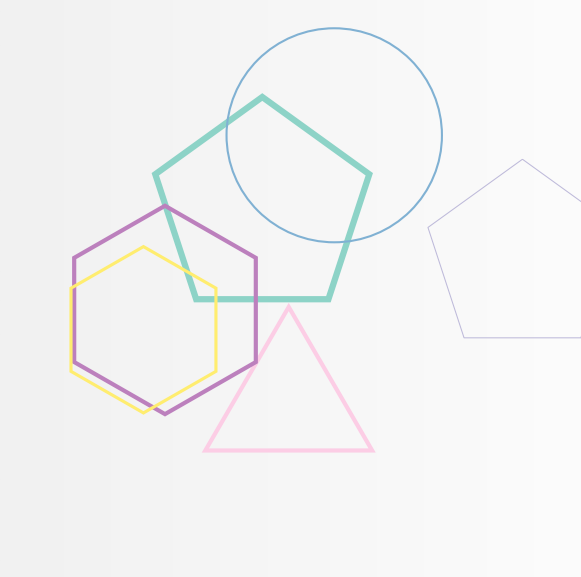[{"shape": "pentagon", "thickness": 3, "radius": 0.97, "center": [0.451, 0.638]}, {"shape": "pentagon", "thickness": 0.5, "radius": 0.85, "center": [0.899, 0.552]}, {"shape": "circle", "thickness": 1, "radius": 0.93, "center": [0.575, 0.765]}, {"shape": "triangle", "thickness": 2, "radius": 0.83, "center": [0.497, 0.302]}, {"shape": "hexagon", "thickness": 2, "radius": 0.9, "center": [0.284, 0.462]}, {"shape": "hexagon", "thickness": 1.5, "radius": 0.72, "center": [0.247, 0.428]}]